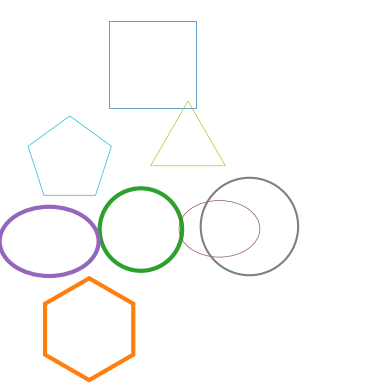[{"shape": "square", "thickness": 0.5, "radius": 0.56, "center": [0.397, 0.833]}, {"shape": "hexagon", "thickness": 3, "radius": 0.66, "center": [0.232, 0.145]}, {"shape": "circle", "thickness": 3, "radius": 0.54, "center": [0.366, 0.404]}, {"shape": "oval", "thickness": 3, "radius": 0.64, "center": [0.128, 0.373]}, {"shape": "oval", "thickness": 0.5, "radius": 0.53, "center": [0.57, 0.406]}, {"shape": "circle", "thickness": 1.5, "radius": 0.63, "center": [0.648, 0.412]}, {"shape": "triangle", "thickness": 0.5, "radius": 0.56, "center": [0.488, 0.625]}, {"shape": "pentagon", "thickness": 0.5, "radius": 0.57, "center": [0.181, 0.585]}]